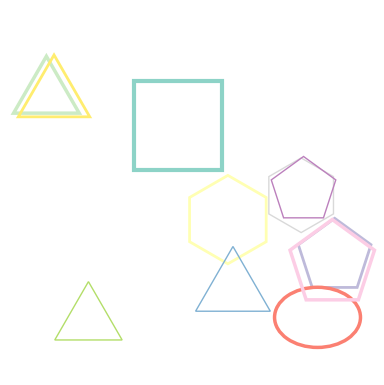[{"shape": "square", "thickness": 3, "radius": 0.57, "center": [0.462, 0.674]}, {"shape": "hexagon", "thickness": 2, "radius": 0.57, "center": [0.592, 0.43]}, {"shape": "pentagon", "thickness": 2, "radius": 0.5, "center": [0.869, 0.334]}, {"shape": "oval", "thickness": 2.5, "radius": 0.56, "center": [0.825, 0.176]}, {"shape": "triangle", "thickness": 1, "radius": 0.56, "center": [0.605, 0.248]}, {"shape": "triangle", "thickness": 1, "radius": 0.51, "center": [0.23, 0.167]}, {"shape": "pentagon", "thickness": 2.5, "radius": 0.58, "center": [0.863, 0.315]}, {"shape": "hexagon", "thickness": 1, "radius": 0.48, "center": [0.782, 0.493]}, {"shape": "pentagon", "thickness": 1, "radius": 0.44, "center": [0.788, 0.505]}, {"shape": "triangle", "thickness": 2.5, "radius": 0.49, "center": [0.12, 0.755]}, {"shape": "triangle", "thickness": 2, "radius": 0.54, "center": [0.14, 0.75]}]